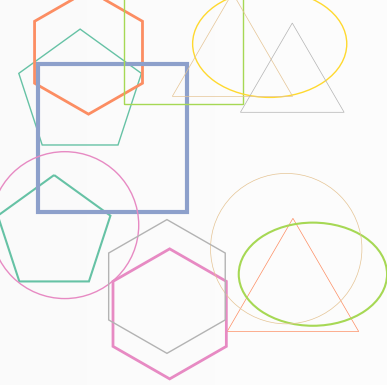[{"shape": "pentagon", "thickness": 1, "radius": 0.83, "center": [0.207, 0.758]}, {"shape": "pentagon", "thickness": 1.5, "radius": 0.76, "center": [0.14, 0.393]}, {"shape": "hexagon", "thickness": 2, "radius": 0.8, "center": [0.228, 0.864]}, {"shape": "triangle", "thickness": 0.5, "radius": 0.98, "center": [0.756, 0.237]}, {"shape": "square", "thickness": 3, "radius": 0.96, "center": [0.29, 0.641]}, {"shape": "circle", "thickness": 1, "radius": 0.95, "center": [0.167, 0.415]}, {"shape": "hexagon", "thickness": 2, "radius": 0.84, "center": [0.438, 0.185]}, {"shape": "oval", "thickness": 1.5, "radius": 0.96, "center": [0.807, 0.288]}, {"shape": "square", "thickness": 1, "radius": 0.76, "center": [0.473, 0.882]}, {"shape": "oval", "thickness": 1, "radius": 0.99, "center": [0.696, 0.886]}, {"shape": "circle", "thickness": 0.5, "radius": 0.98, "center": [0.739, 0.354]}, {"shape": "triangle", "thickness": 0.5, "radius": 0.9, "center": [0.6, 0.839]}, {"shape": "hexagon", "thickness": 1, "radius": 0.87, "center": [0.431, 0.256]}, {"shape": "triangle", "thickness": 0.5, "radius": 0.77, "center": [0.754, 0.786]}]